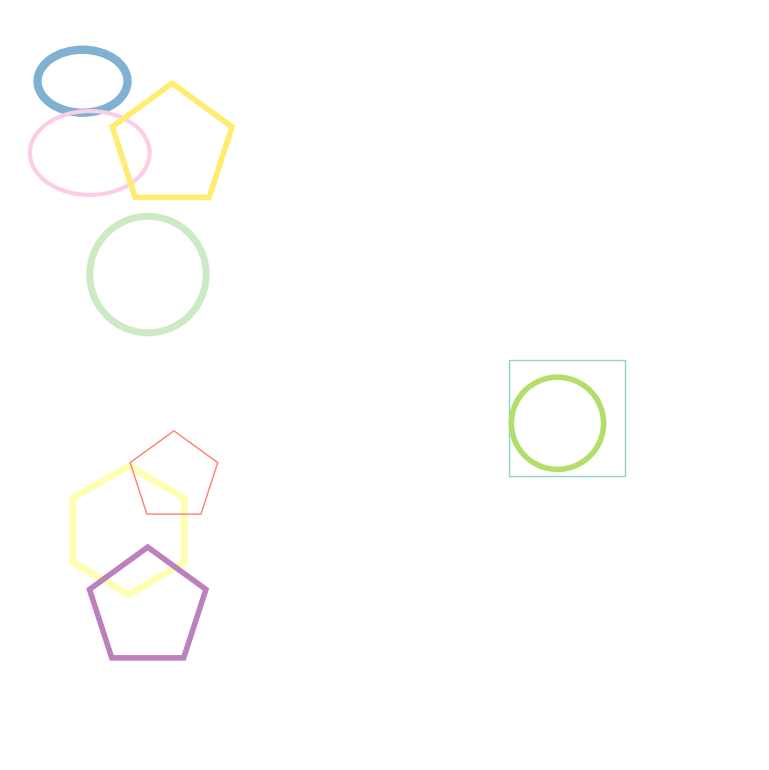[{"shape": "square", "thickness": 0.5, "radius": 0.38, "center": [0.737, 0.458]}, {"shape": "hexagon", "thickness": 2.5, "radius": 0.42, "center": [0.167, 0.311]}, {"shape": "pentagon", "thickness": 0.5, "radius": 0.3, "center": [0.226, 0.381]}, {"shape": "oval", "thickness": 3, "radius": 0.29, "center": [0.107, 0.895]}, {"shape": "circle", "thickness": 2, "radius": 0.3, "center": [0.724, 0.45]}, {"shape": "oval", "thickness": 1.5, "radius": 0.39, "center": [0.117, 0.801]}, {"shape": "pentagon", "thickness": 2, "radius": 0.4, "center": [0.192, 0.21]}, {"shape": "circle", "thickness": 2.5, "radius": 0.38, "center": [0.192, 0.643]}, {"shape": "pentagon", "thickness": 2, "radius": 0.41, "center": [0.224, 0.81]}]